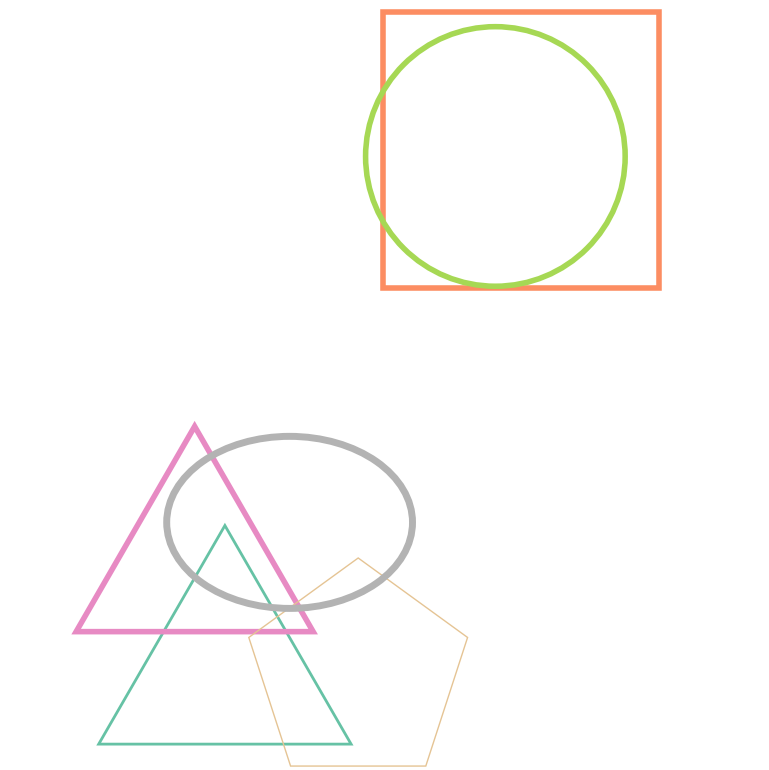[{"shape": "triangle", "thickness": 1, "radius": 0.95, "center": [0.292, 0.128]}, {"shape": "square", "thickness": 2, "radius": 0.9, "center": [0.677, 0.805]}, {"shape": "triangle", "thickness": 2, "radius": 0.89, "center": [0.253, 0.269]}, {"shape": "circle", "thickness": 2, "radius": 0.84, "center": [0.643, 0.797]}, {"shape": "pentagon", "thickness": 0.5, "radius": 0.75, "center": [0.465, 0.126]}, {"shape": "oval", "thickness": 2.5, "radius": 0.8, "center": [0.376, 0.322]}]